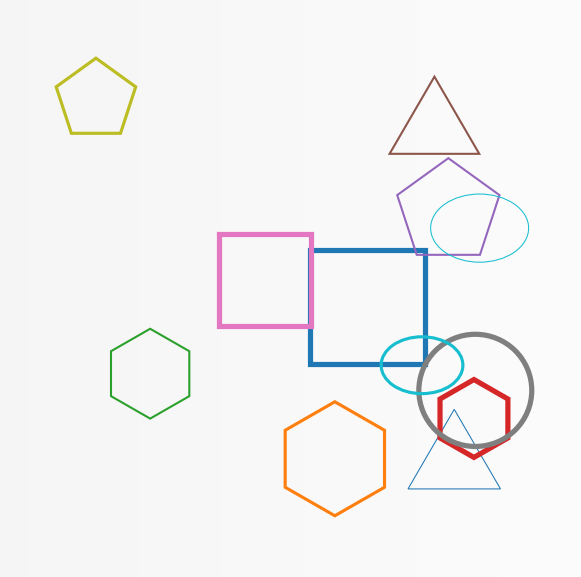[{"shape": "square", "thickness": 2.5, "radius": 0.49, "center": [0.632, 0.467]}, {"shape": "triangle", "thickness": 0.5, "radius": 0.46, "center": [0.781, 0.198]}, {"shape": "hexagon", "thickness": 1.5, "radius": 0.49, "center": [0.576, 0.205]}, {"shape": "hexagon", "thickness": 1, "radius": 0.39, "center": [0.258, 0.352]}, {"shape": "hexagon", "thickness": 2.5, "radius": 0.34, "center": [0.815, 0.274]}, {"shape": "pentagon", "thickness": 1, "radius": 0.46, "center": [0.771, 0.633]}, {"shape": "triangle", "thickness": 1, "radius": 0.45, "center": [0.747, 0.777]}, {"shape": "square", "thickness": 2.5, "radius": 0.4, "center": [0.456, 0.515]}, {"shape": "circle", "thickness": 2.5, "radius": 0.49, "center": [0.818, 0.323]}, {"shape": "pentagon", "thickness": 1.5, "radius": 0.36, "center": [0.165, 0.827]}, {"shape": "oval", "thickness": 0.5, "radius": 0.42, "center": [0.825, 0.604]}, {"shape": "oval", "thickness": 1.5, "radius": 0.35, "center": [0.726, 0.367]}]